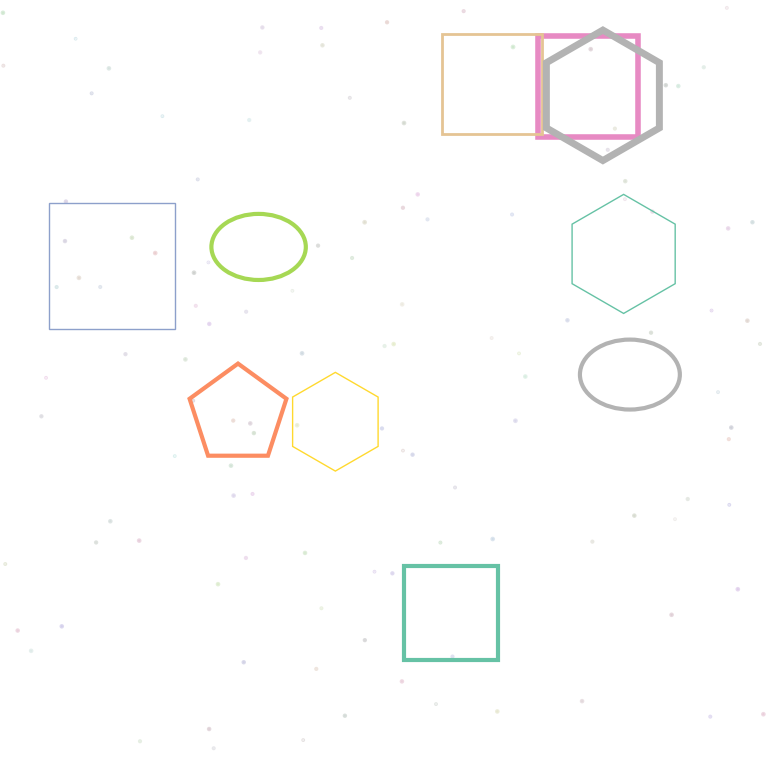[{"shape": "square", "thickness": 1.5, "radius": 0.3, "center": [0.586, 0.204]}, {"shape": "hexagon", "thickness": 0.5, "radius": 0.39, "center": [0.81, 0.67]}, {"shape": "pentagon", "thickness": 1.5, "radius": 0.33, "center": [0.309, 0.462]}, {"shape": "square", "thickness": 0.5, "radius": 0.41, "center": [0.146, 0.654]}, {"shape": "square", "thickness": 2, "radius": 0.33, "center": [0.763, 0.888]}, {"shape": "oval", "thickness": 1.5, "radius": 0.31, "center": [0.336, 0.679]}, {"shape": "hexagon", "thickness": 0.5, "radius": 0.32, "center": [0.436, 0.452]}, {"shape": "square", "thickness": 1, "radius": 0.33, "center": [0.639, 0.891]}, {"shape": "hexagon", "thickness": 2.5, "radius": 0.42, "center": [0.783, 0.876]}, {"shape": "oval", "thickness": 1.5, "radius": 0.32, "center": [0.818, 0.514]}]